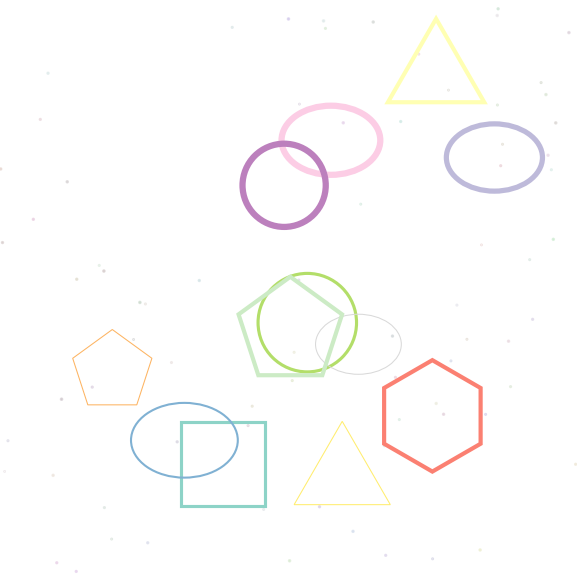[{"shape": "square", "thickness": 1.5, "radius": 0.36, "center": [0.386, 0.196]}, {"shape": "triangle", "thickness": 2, "radius": 0.48, "center": [0.755, 0.87]}, {"shape": "oval", "thickness": 2.5, "radius": 0.42, "center": [0.856, 0.726]}, {"shape": "hexagon", "thickness": 2, "radius": 0.48, "center": [0.749, 0.279]}, {"shape": "oval", "thickness": 1, "radius": 0.46, "center": [0.319, 0.237]}, {"shape": "pentagon", "thickness": 0.5, "radius": 0.36, "center": [0.194, 0.356]}, {"shape": "circle", "thickness": 1.5, "radius": 0.43, "center": [0.532, 0.44]}, {"shape": "oval", "thickness": 3, "radius": 0.43, "center": [0.573, 0.756]}, {"shape": "oval", "thickness": 0.5, "radius": 0.37, "center": [0.621, 0.403]}, {"shape": "circle", "thickness": 3, "radius": 0.36, "center": [0.492, 0.678]}, {"shape": "pentagon", "thickness": 2, "radius": 0.47, "center": [0.503, 0.426]}, {"shape": "triangle", "thickness": 0.5, "radius": 0.48, "center": [0.593, 0.173]}]